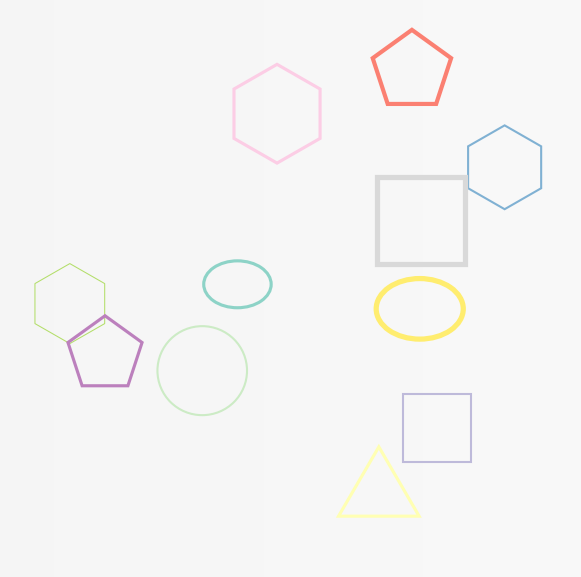[{"shape": "oval", "thickness": 1.5, "radius": 0.29, "center": [0.409, 0.507]}, {"shape": "triangle", "thickness": 1.5, "radius": 0.4, "center": [0.652, 0.145]}, {"shape": "square", "thickness": 1, "radius": 0.29, "center": [0.752, 0.258]}, {"shape": "pentagon", "thickness": 2, "radius": 0.35, "center": [0.709, 0.877]}, {"shape": "hexagon", "thickness": 1, "radius": 0.36, "center": [0.868, 0.709]}, {"shape": "hexagon", "thickness": 0.5, "radius": 0.35, "center": [0.12, 0.473]}, {"shape": "hexagon", "thickness": 1.5, "radius": 0.43, "center": [0.477, 0.802]}, {"shape": "square", "thickness": 2.5, "radius": 0.38, "center": [0.724, 0.617]}, {"shape": "pentagon", "thickness": 1.5, "radius": 0.34, "center": [0.181, 0.385]}, {"shape": "circle", "thickness": 1, "radius": 0.39, "center": [0.348, 0.357]}, {"shape": "oval", "thickness": 2.5, "radius": 0.37, "center": [0.722, 0.464]}]